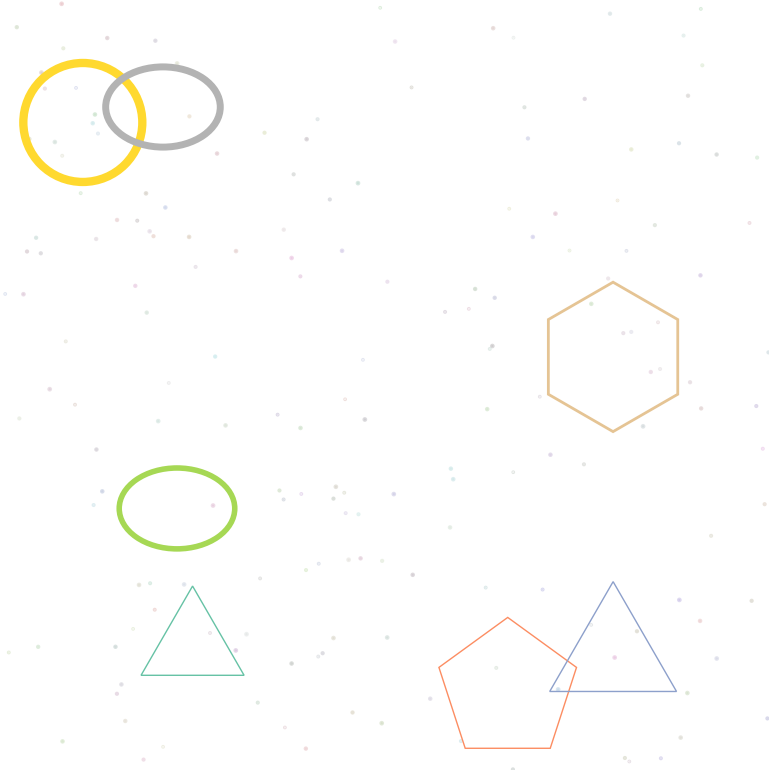[{"shape": "triangle", "thickness": 0.5, "radius": 0.39, "center": [0.25, 0.162]}, {"shape": "pentagon", "thickness": 0.5, "radius": 0.47, "center": [0.659, 0.104]}, {"shape": "triangle", "thickness": 0.5, "radius": 0.48, "center": [0.796, 0.15]}, {"shape": "oval", "thickness": 2, "radius": 0.38, "center": [0.23, 0.34]}, {"shape": "circle", "thickness": 3, "radius": 0.39, "center": [0.108, 0.841]}, {"shape": "hexagon", "thickness": 1, "radius": 0.49, "center": [0.796, 0.536]}, {"shape": "oval", "thickness": 2.5, "radius": 0.37, "center": [0.212, 0.861]}]